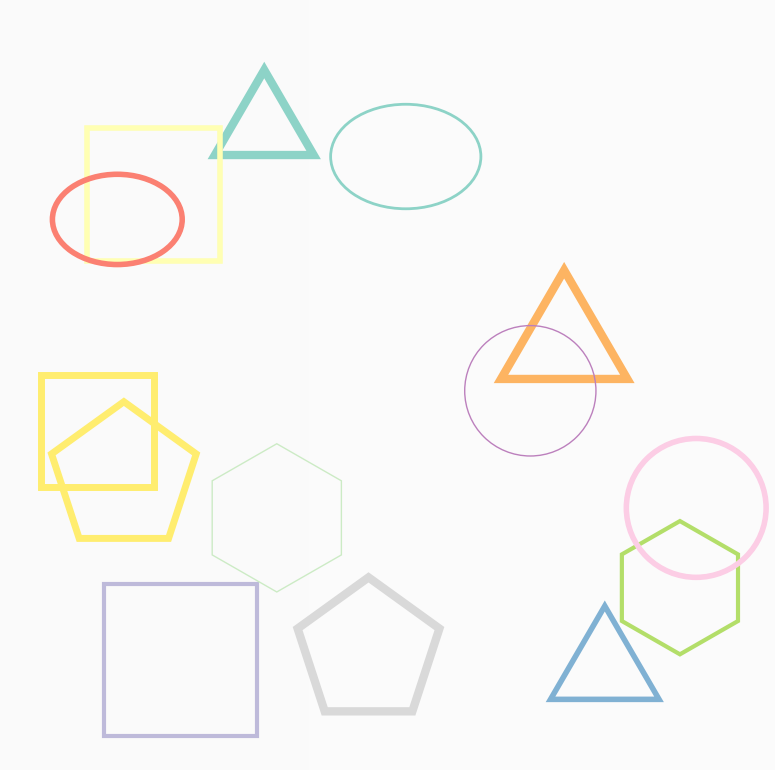[{"shape": "oval", "thickness": 1, "radius": 0.48, "center": [0.524, 0.797]}, {"shape": "triangle", "thickness": 3, "radius": 0.37, "center": [0.341, 0.835]}, {"shape": "square", "thickness": 2, "radius": 0.43, "center": [0.198, 0.748]}, {"shape": "square", "thickness": 1.5, "radius": 0.49, "center": [0.233, 0.143]}, {"shape": "oval", "thickness": 2, "radius": 0.42, "center": [0.151, 0.715]}, {"shape": "triangle", "thickness": 2, "radius": 0.4, "center": [0.78, 0.132]}, {"shape": "triangle", "thickness": 3, "radius": 0.47, "center": [0.728, 0.555]}, {"shape": "hexagon", "thickness": 1.5, "radius": 0.43, "center": [0.877, 0.237]}, {"shape": "circle", "thickness": 2, "radius": 0.45, "center": [0.898, 0.34]}, {"shape": "pentagon", "thickness": 3, "radius": 0.48, "center": [0.476, 0.154]}, {"shape": "circle", "thickness": 0.5, "radius": 0.42, "center": [0.684, 0.492]}, {"shape": "hexagon", "thickness": 0.5, "radius": 0.48, "center": [0.357, 0.327]}, {"shape": "square", "thickness": 2.5, "radius": 0.36, "center": [0.126, 0.441]}, {"shape": "pentagon", "thickness": 2.5, "radius": 0.49, "center": [0.16, 0.38]}]